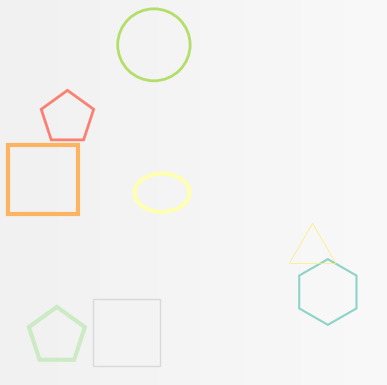[{"shape": "hexagon", "thickness": 1.5, "radius": 0.43, "center": [0.846, 0.242]}, {"shape": "oval", "thickness": 3, "radius": 0.35, "center": [0.418, 0.499]}, {"shape": "pentagon", "thickness": 2, "radius": 0.36, "center": [0.174, 0.694]}, {"shape": "square", "thickness": 3, "radius": 0.45, "center": [0.111, 0.534]}, {"shape": "circle", "thickness": 2, "radius": 0.47, "center": [0.397, 0.884]}, {"shape": "square", "thickness": 1, "radius": 0.43, "center": [0.326, 0.137]}, {"shape": "pentagon", "thickness": 3, "radius": 0.38, "center": [0.147, 0.127]}, {"shape": "triangle", "thickness": 0.5, "radius": 0.35, "center": [0.807, 0.351]}]